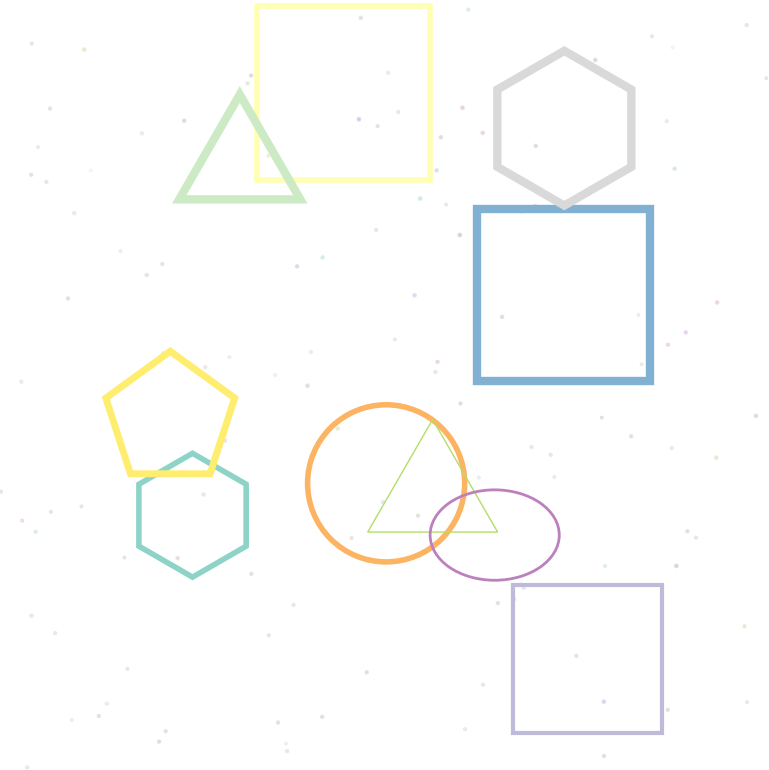[{"shape": "hexagon", "thickness": 2, "radius": 0.4, "center": [0.25, 0.331]}, {"shape": "square", "thickness": 2, "radius": 0.56, "center": [0.446, 0.879]}, {"shape": "square", "thickness": 1.5, "radius": 0.48, "center": [0.763, 0.144]}, {"shape": "square", "thickness": 3, "radius": 0.56, "center": [0.732, 0.617]}, {"shape": "circle", "thickness": 2, "radius": 0.51, "center": [0.501, 0.372]}, {"shape": "triangle", "thickness": 0.5, "radius": 0.49, "center": [0.562, 0.358]}, {"shape": "hexagon", "thickness": 3, "radius": 0.5, "center": [0.733, 0.833]}, {"shape": "oval", "thickness": 1, "radius": 0.42, "center": [0.642, 0.305]}, {"shape": "triangle", "thickness": 3, "radius": 0.45, "center": [0.311, 0.786]}, {"shape": "pentagon", "thickness": 2.5, "radius": 0.44, "center": [0.221, 0.456]}]